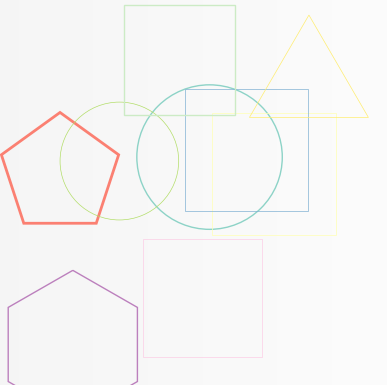[{"shape": "circle", "thickness": 1, "radius": 0.94, "center": [0.541, 0.592]}, {"shape": "square", "thickness": 0.5, "radius": 0.8, "center": [0.707, 0.548]}, {"shape": "pentagon", "thickness": 2, "radius": 0.8, "center": [0.155, 0.549]}, {"shape": "square", "thickness": 0.5, "radius": 0.79, "center": [0.636, 0.611]}, {"shape": "circle", "thickness": 0.5, "radius": 0.77, "center": [0.308, 0.582]}, {"shape": "square", "thickness": 0.5, "radius": 0.77, "center": [0.522, 0.227]}, {"shape": "hexagon", "thickness": 1, "radius": 0.96, "center": [0.188, 0.105]}, {"shape": "square", "thickness": 1, "radius": 0.71, "center": [0.463, 0.845]}, {"shape": "triangle", "thickness": 0.5, "radius": 0.89, "center": [0.797, 0.784]}]